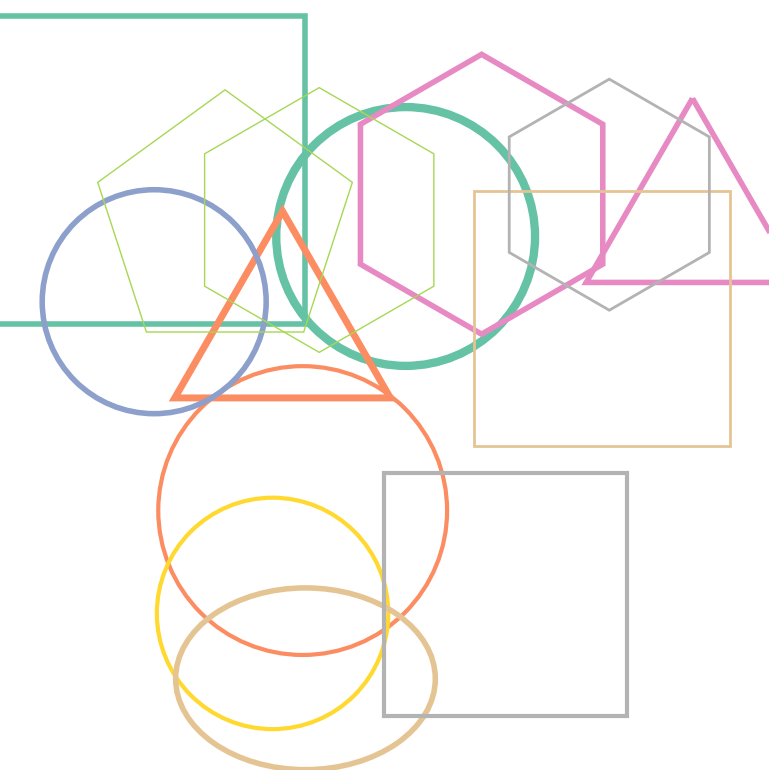[{"shape": "square", "thickness": 2, "radius": 1.0, "center": [0.196, 0.779]}, {"shape": "circle", "thickness": 3, "radius": 0.84, "center": [0.527, 0.693]}, {"shape": "triangle", "thickness": 2.5, "radius": 0.81, "center": [0.367, 0.564]}, {"shape": "circle", "thickness": 1.5, "radius": 0.94, "center": [0.393, 0.337]}, {"shape": "circle", "thickness": 2, "radius": 0.73, "center": [0.2, 0.608]}, {"shape": "hexagon", "thickness": 2, "radius": 0.91, "center": [0.625, 0.748]}, {"shape": "triangle", "thickness": 2, "radius": 0.8, "center": [0.899, 0.713]}, {"shape": "hexagon", "thickness": 0.5, "radius": 0.86, "center": [0.415, 0.714]}, {"shape": "pentagon", "thickness": 0.5, "radius": 0.87, "center": [0.292, 0.709]}, {"shape": "circle", "thickness": 1.5, "radius": 0.75, "center": [0.354, 0.203]}, {"shape": "oval", "thickness": 2, "radius": 0.84, "center": [0.397, 0.118]}, {"shape": "square", "thickness": 1, "radius": 0.83, "center": [0.782, 0.586]}, {"shape": "square", "thickness": 1.5, "radius": 0.79, "center": [0.657, 0.228]}, {"shape": "hexagon", "thickness": 1, "radius": 0.75, "center": [0.791, 0.747]}]